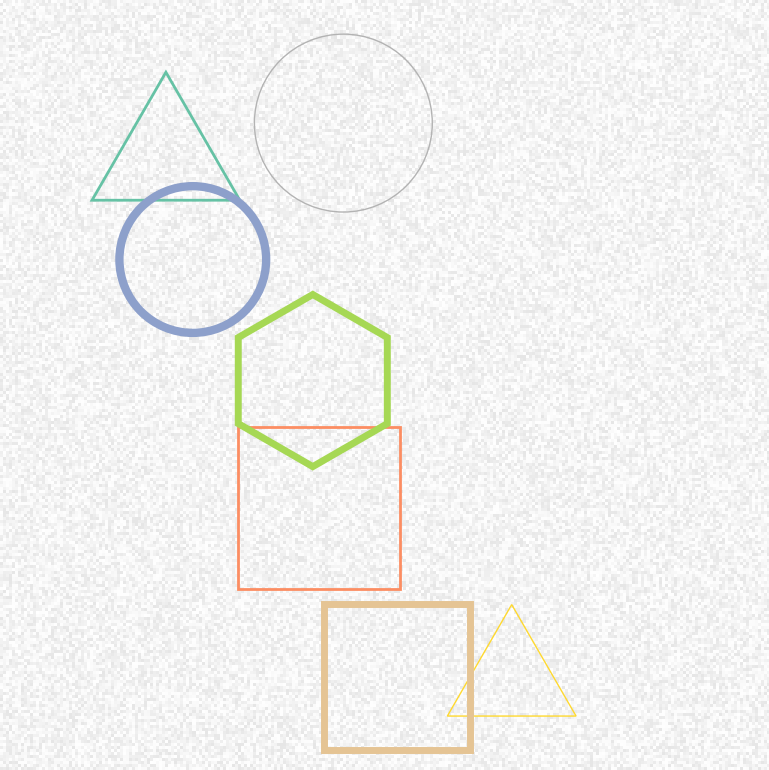[{"shape": "triangle", "thickness": 1, "radius": 0.55, "center": [0.215, 0.795]}, {"shape": "square", "thickness": 1, "radius": 0.53, "center": [0.414, 0.34]}, {"shape": "circle", "thickness": 3, "radius": 0.48, "center": [0.25, 0.663]}, {"shape": "hexagon", "thickness": 2.5, "radius": 0.56, "center": [0.406, 0.506]}, {"shape": "triangle", "thickness": 0.5, "radius": 0.48, "center": [0.665, 0.118]}, {"shape": "square", "thickness": 2.5, "radius": 0.48, "center": [0.515, 0.121]}, {"shape": "circle", "thickness": 0.5, "radius": 0.58, "center": [0.446, 0.84]}]